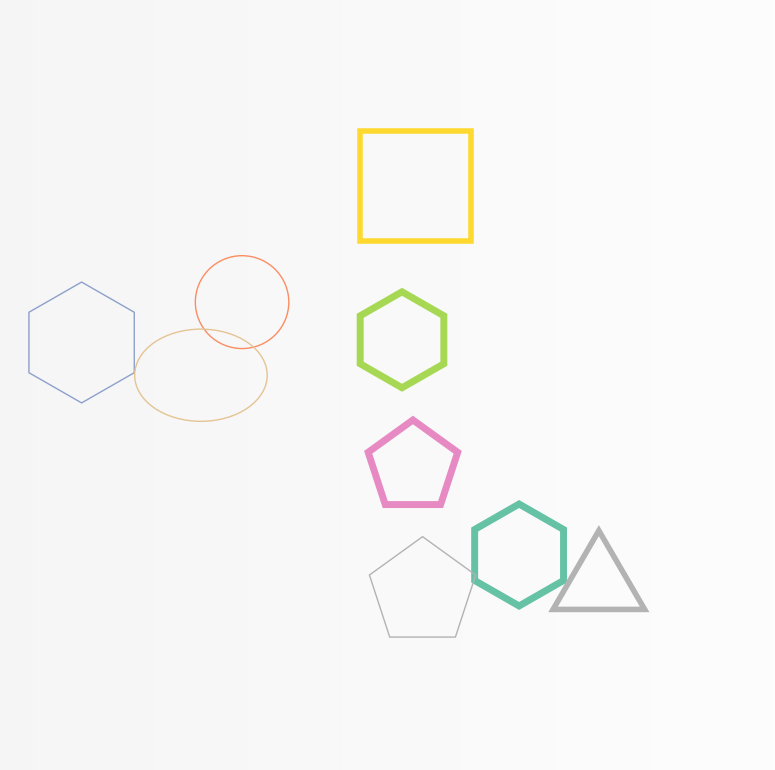[{"shape": "hexagon", "thickness": 2.5, "radius": 0.33, "center": [0.67, 0.279]}, {"shape": "circle", "thickness": 0.5, "radius": 0.3, "center": [0.312, 0.608]}, {"shape": "hexagon", "thickness": 0.5, "radius": 0.39, "center": [0.105, 0.555]}, {"shape": "pentagon", "thickness": 2.5, "radius": 0.3, "center": [0.533, 0.394]}, {"shape": "hexagon", "thickness": 2.5, "radius": 0.31, "center": [0.519, 0.559]}, {"shape": "square", "thickness": 2, "radius": 0.36, "center": [0.536, 0.759]}, {"shape": "oval", "thickness": 0.5, "radius": 0.43, "center": [0.259, 0.513]}, {"shape": "pentagon", "thickness": 0.5, "radius": 0.36, "center": [0.545, 0.231]}, {"shape": "triangle", "thickness": 2, "radius": 0.34, "center": [0.773, 0.243]}]